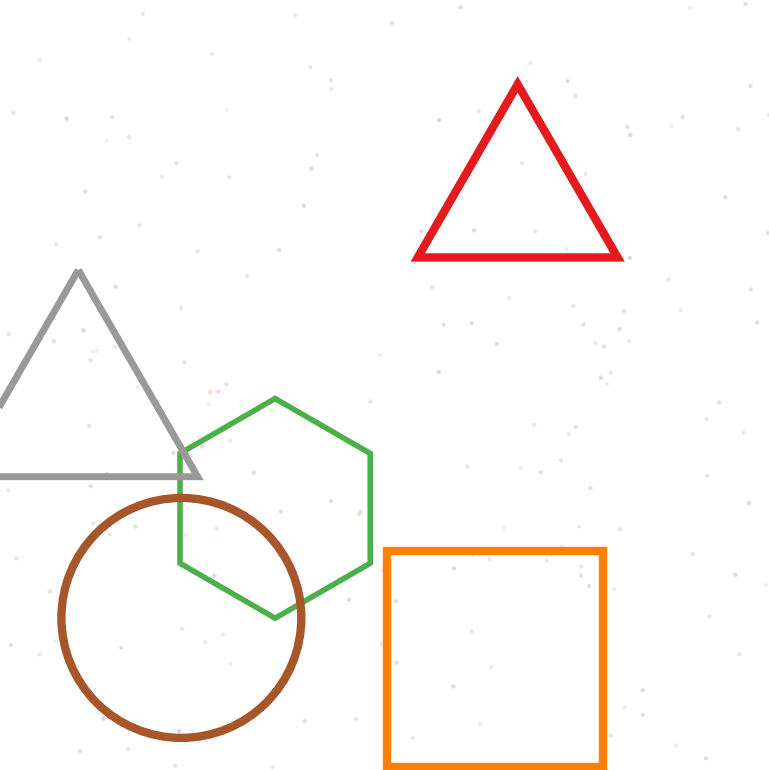[{"shape": "triangle", "thickness": 3, "radius": 0.75, "center": [0.672, 0.741]}, {"shape": "hexagon", "thickness": 2, "radius": 0.71, "center": [0.357, 0.34]}, {"shape": "square", "thickness": 3, "radius": 0.7, "center": [0.643, 0.144]}, {"shape": "circle", "thickness": 3, "radius": 0.78, "center": [0.236, 0.198]}, {"shape": "triangle", "thickness": 2.5, "radius": 0.89, "center": [0.102, 0.47]}]